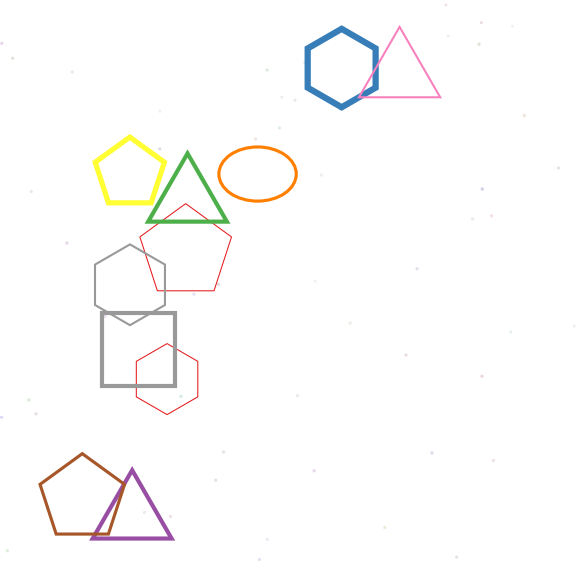[{"shape": "pentagon", "thickness": 0.5, "radius": 0.42, "center": [0.322, 0.563]}, {"shape": "hexagon", "thickness": 0.5, "radius": 0.31, "center": [0.289, 0.343]}, {"shape": "hexagon", "thickness": 3, "radius": 0.34, "center": [0.592, 0.881]}, {"shape": "triangle", "thickness": 2, "radius": 0.39, "center": [0.325, 0.655]}, {"shape": "triangle", "thickness": 2, "radius": 0.39, "center": [0.229, 0.106]}, {"shape": "oval", "thickness": 1.5, "radius": 0.33, "center": [0.446, 0.698]}, {"shape": "pentagon", "thickness": 2.5, "radius": 0.31, "center": [0.225, 0.699]}, {"shape": "pentagon", "thickness": 1.5, "radius": 0.38, "center": [0.143, 0.137]}, {"shape": "triangle", "thickness": 1, "radius": 0.41, "center": [0.692, 0.871]}, {"shape": "hexagon", "thickness": 1, "radius": 0.35, "center": [0.225, 0.506]}, {"shape": "square", "thickness": 2, "radius": 0.31, "center": [0.24, 0.394]}]